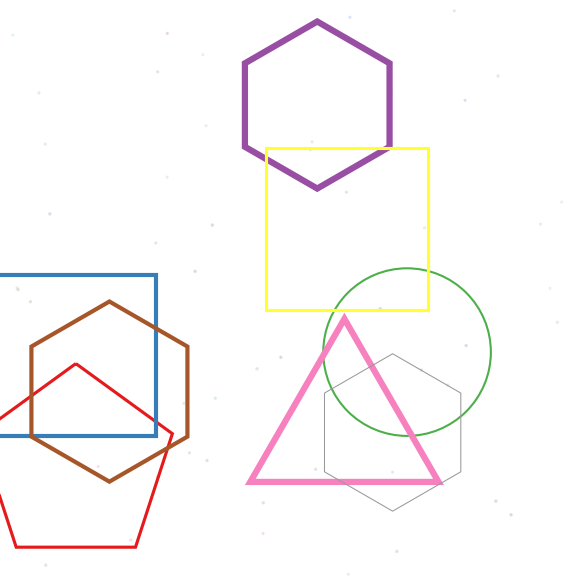[{"shape": "pentagon", "thickness": 1.5, "radius": 0.88, "center": [0.131, 0.194]}, {"shape": "square", "thickness": 2, "radius": 0.7, "center": [0.13, 0.383]}, {"shape": "circle", "thickness": 1, "radius": 0.73, "center": [0.705, 0.389]}, {"shape": "hexagon", "thickness": 3, "radius": 0.72, "center": [0.549, 0.817]}, {"shape": "square", "thickness": 1.5, "radius": 0.7, "center": [0.601, 0.603]}, {"shape": "hexagon", "thickness": 2, "radius": 0.78, "center": [0.189, 0.321]}, {"shape": "triangle", "thickness": 3, "radius": 0.94, "center": [0.596, 0.259]}, {"shape": "hexagon", "thickness": 0.5, "radius": 0.68, "center": [0.68, 0.25]}]